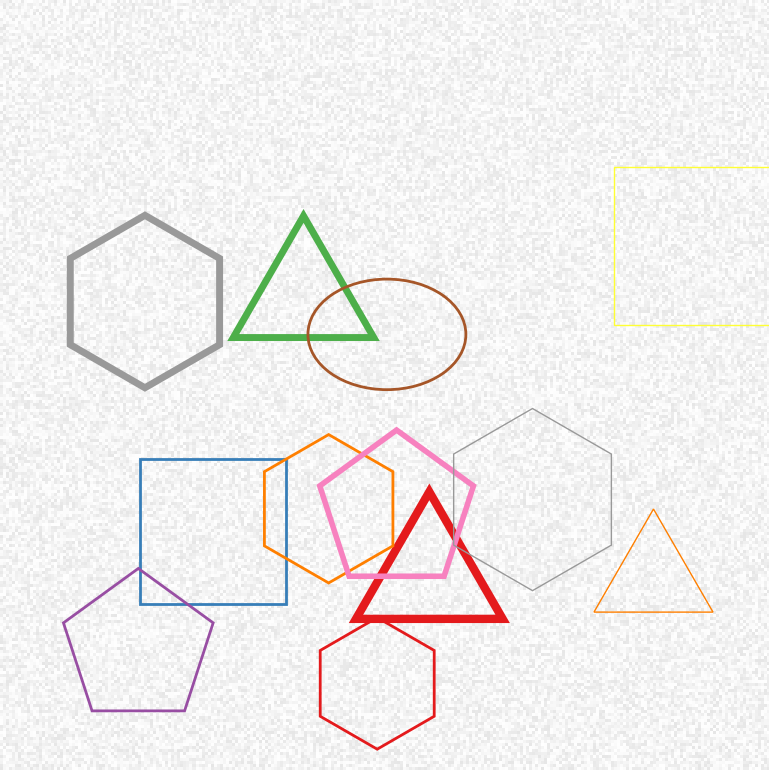[{"shape": "triangle", "thickness": 3, "radius": 0.55, "center": [0.558, 0.251]}, {"shape": "hexagon", "thickness": 1, "radius": 0.43, "center": [0.49, 0.113]}, {"shape": "square", "thickness": 1, "radius": 0.47, "center": [0.277, 0.31]}, {"shape": "triangle", "thickness": 2.5, "radius": 0.53, "center": [0.394, 0.614]}, {"shape": "pentagon", "thickness": 1, "radius": 0.51, "center": [0.18, 0.16]}, {"shape": "triangle", "thickness": 0.5, "radius": 0.45, "center": [0.849, 0.25]}, {"shape": "hexagon", "thickness": 1, "radius": 0.48, "center": [0.427, 0.339]}, {"shape": "square", "thickness": 0.5, "radius": 0.51, "center": [0.9, 0.681]}, {"shape": "oval", "thickness": 1, "radius": 0.51, "center": [0.502, 0.566]}, {"shape": "pentagon", "thickness": 2, "radius": 0.52, "center": [0.515, 0.337]}, {"shape": "hexagon", "thickness": 0.5, "radius": 0.59, "center": [0.692, 0.351]}, {"shape": "hexagon", "thickness": 2.5, "radius": 0.56, "center": [0.188, 0.608]}]